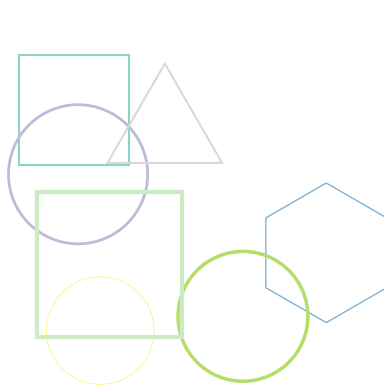[{"shape": "square", "thickness": 1.5, "radius": 0.72, "center": [0.193, 0.714]}, {"shape": "circle", "thickness": 2, "radius": 0.9, "center": [0.203, 0.547]}, {"shape": "hexagon", "thickness": 1, "radius": 0.91, "center": [0.847, 0.343]}, {"shape": "circle", "thickness": 2.5, "radius": 0.84, "center": [0.631, 0.178]}, {"shape": "triangle", "thickness": 1.5, "radius": 0.86, "center": [0.428, 0.663]}, {"shape": "square", "thickness": 3, "radius": 0.94, "center": [0.284, 0.313]}, {"shape": "circle", "thickness": 0.5, "radius": 0.7, "center": [0.26, 0.141]}]